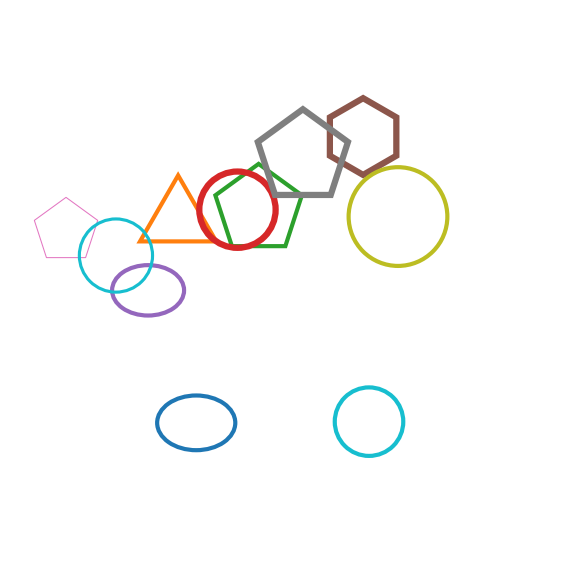[{"shape": "oval", "thickness": 2, "radius": 0.34, "center": [0.34, 0.267]}, {"shape": "triangle", "thickness": 2, "radius": 0.38, "center": [0.308, 0.619]}, {"shape": "pentagon", "thickness": 2, "radius": 0.39, "center": [0.448, 0.637]}, {"shape": "circle", "thickness": 3, "radius": 0.33, "center": [0.411, 0.636]}, {"shape": "oval", "thickness": 2, "radius": 0.31, "center": [0.256, 0.496]}, {"shape": "hexagon", "thickness": 3, "radius": 0.33, "center": [0.629, 0.763]}, {"shape": "pentagon", "thickness": 0.5, "radius": 0.29, "center": [0.114, 0.6]}, {"shape": "pentagon", "thickness": 3, "radius": 0.41, "center": [0.524, 0.728]}, {"shape": "circle", "thickness": 2, "radius": 0.43, "center": [0.689, 0.624]}, {"shape": "circle", "thickness": 1.5, "radius": 0.32, "center": [0.201, 0.557]}, {"shape": "circle", "thickness": 2, "radius": 0.3, "center": [0.639, 0.269]}]